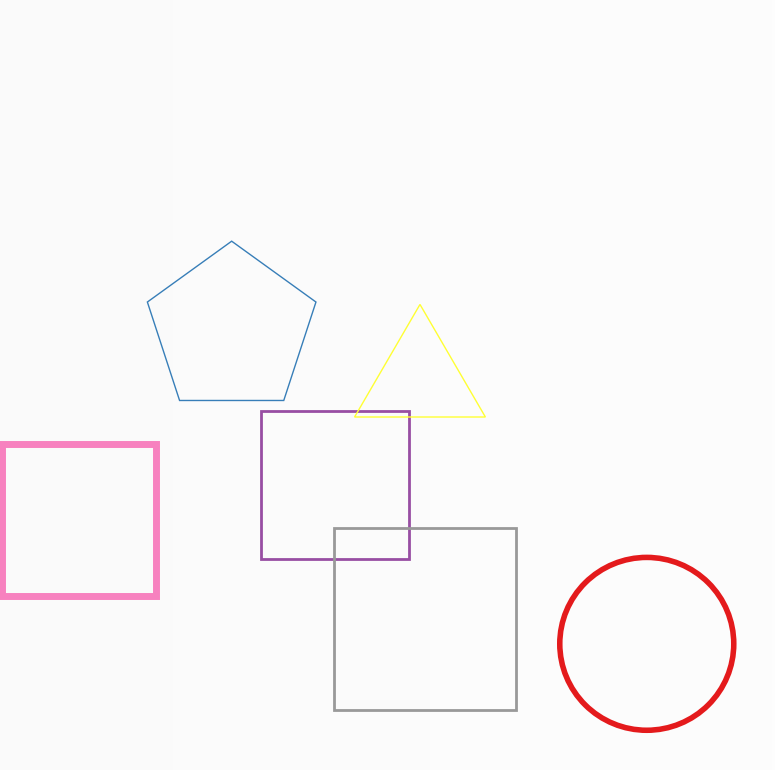[{"shape": "circle", "thickness": 2, "radius": 0.56, "center": [0.835, 0.164]}, {"shape": "pentagon", "thickness": 0.5, "radius": 0.57, "center": [0.299, 0.572]}, {"shape": "square", "thickness": 1, "radius": 0.48, "center": [0.432, 0.37]}, {"shape": "triangle", "thickness": 0.5, "radius": 0.49, "center": [0.542, 0.507]}, {"shape": "square", "thickness": 2.5, "radius": 0.5, "center": [0.102, 0.325]}, {"shape": "square", "thickness": 1, "radius": 0.59, "center": [0.548, 0.196]}]